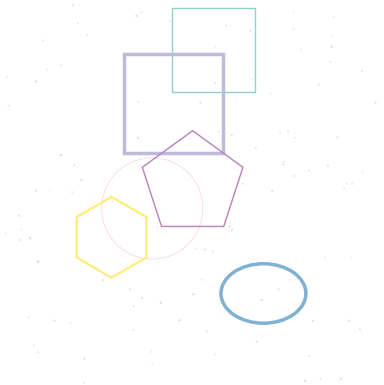[{"shape": "square", "thickness": 1, "radius": 0.54, "center": [0.555, 0.871]}, {"shape": "square", "thickness": 2.5, "radius": 0.64, "center": [0.452, 0.731]}, {"shape": "oval", "thickness": 2.5, "radius": 0.55, "center": [0.684, 0.238]}, {"shape": "circle", "thickness": 0.5, "radius": 0.66, "center": [0.396, 0.459]}, {"shape": "pentagon", "thickness": 1, "radius": 0.69, "center": [0.5, 0.523]}, {"shape": "hexagon", "thickness": 1.5, "radius": 0.52, "center": [0.29, 0.384]}]